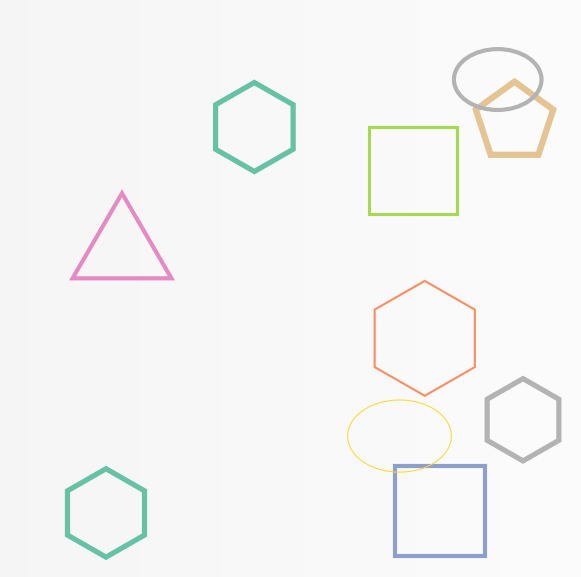[{"shape": "hexagon", "thickness": 2.5, "radius": 0.39, "center": [0.438, 0.779]}, {"shape": "hexagon", "thickness": 2.5, "radius": 0.38, "center": [0.182, 0.111]}, {"shape": "hexagon", "thickness": 1, "radius": 0.5, "center": [0.731, 0.413]}, {"shape": "square", "thickness": 2, "radius": 0.39, "center": [0.757, 0.114]}, {"shape": "triangle", "thickness": 2, "radius": 0.49, "center": [0.21, 0.566]}, {"shape": "square", "thickness": 1.5, "radius": 0.38, "center": [0.71, 0.704]}, {"shape": "oval", "thickness": 0.5, "radius": 0.45, "center": [0.687, 0.244]}, {"shape": "pentagon", "thickness": 3, "radius": 0.35, "center": [0.885, 0.788]}, {"shape": "hexagon", "thickness": 2.5, "radius": 0.36, "center": [0.9, 0.272]}, {"shape": "oval", "thickness": 2, "radius": 0.38, "center": [0.856, 0.861]}]